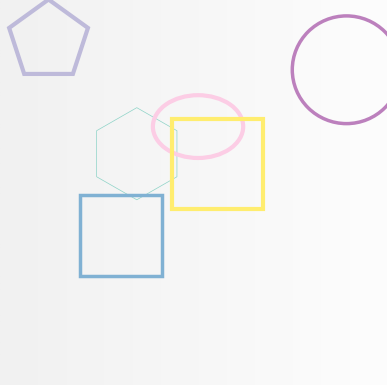[{"shape": "hexagon", "thickness": 0.5, "radius": 0.6, "center": [0.353, 0.601]}, {"shape": "pentagon", "thickness": 3, "radius": 0.53, "center": [0.125, 0.894]}, {"shape": "square", "thickness": 2.5, "radius": 0.52, "center": [0.313, 0.389]}, {"shape": "oval", "thickness": 3, "radius": 0.58, "center": [0.511, 0.671]}, {"shape": "circle", "thickness": 2.5, "radius": 0.7, "center": [0.894, 0.819]}, {"shape": "square", "thickness": 3, "radius": 0.58, "center": [0.561, 0.573]}]